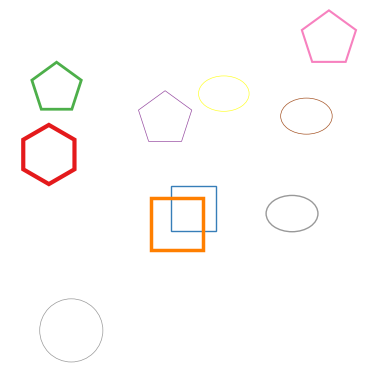[{"shape": "hexagon", "thickness": 3, "radius": 0.38, "center": [0.127, 0.599]}, {"shape": "square", "thickness": 1, "radius": 0.29, "center": [0.503, 0.458]}, {"shape": "pentagon", "thickness": 2, "radius": 0.34, "center": [0.147, 0.771]}, {"shape": "pentagon", "thickness": 0.5, "radius": 0.36, "center": [0.429, 0.692]}, {"shape": "square", "thickness": 2.5, "radius": 0.33, "center": [0.46, 0.418]}, {"shape": "oval", "thickness": 0.5, "radius": 0.33, "center": [0.581, 0.757]}, {"shape": "oval", "thickness": 0.5, "radius": 0.33, "center": [0.796, 0.698]}, {"shape": "pentagon", "thickness": 1.5, "radius": 0.37, "center": [0.854, 0.899]}, {"shape": "oval", "thickness": 1, "radius": 0.34, "center": [0.759, 0.445]}, {"shape": "circle", "thickness": 0.5, "radius": 0.41, "center": [0.185, 0.142]}]